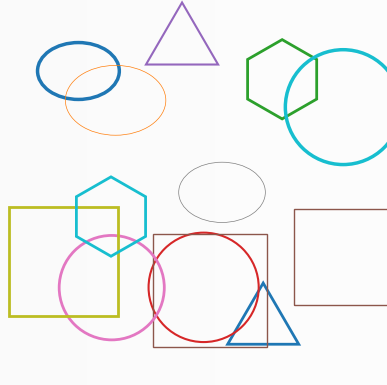[{"shape": "oval", "thickness": 2.5, "radius": 0.53, "center": [0.202, 0.816]}, {"shape": "triangle", "thickness": 2, "radius": 0.53, "center": [0.679, 0.159]}, {"shape": "oval", "thickness": 0.5, "radius": 0.65, "center": [0.298, 0.739]}, {"shape": "hexagon", "thickness": 2, "radius": 0.51, "center": [0.728, 0.794]}, {"shape": "circle", "thickness": 1.5, "radius": 0.71, "center": [0.526, 0.254]}, {"shape": "triangle", "thickness": 1.5, "radius": 0.54, "center": [0.47, 0.886]}, {"shape": "square", "thickness": 1, "radius": 0.62, "center": [0.884, 0.333]}, {"shape": "square", "thickness": 1, "radius": 0.74, "center": [0.543, 0.245]}, {"shape": "circle", "thickness": 2, "radius": 0.68, "center": [0.288, 0.253]}, {"shape": "oval", "thickness": 0.5, "radius": 0.56, "center": [0.573, 0.5]}, {"shape": "square", "thickness": 2, "radius": 0.71, "center": [0.164, 0.322]}, {"shape": "circle", "thickness": 2.5, "radius": 0.75, "center": [0.886, 0.722]}, {"shape": "hexagon", "thickness": 2, "radius": 0.52, "center": [0.286, 0.437]}]